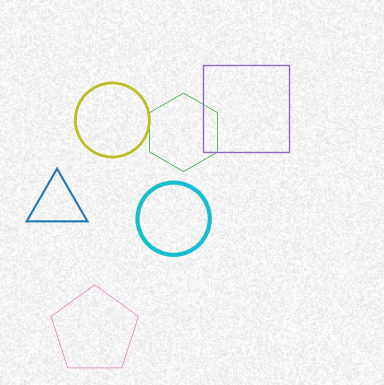[{"shape": "triangle", "thickness": 1.5, "radius": 0.46, "center": [0.148, 0.471]}, {"shape": "hexagon", "thickness": 0.5, "radius": 0.51, "center": [0.477, 0.656]}, {"shape": "square", "thickness": 1, "radius": 0.56, "center": [0.639, 0.719]}, {"shape": "pentagon", "thickness": 0.5, "radius": 0.6, "center": [0.246, 0.141]}, {"shape": "circle", "thickness": 2, "radius": 0.48, "center": [0.292, 0.688]}, {"shape": "circle", "thickness": 3, "radius": 0.47, "center": [0.451, 0.432]}]